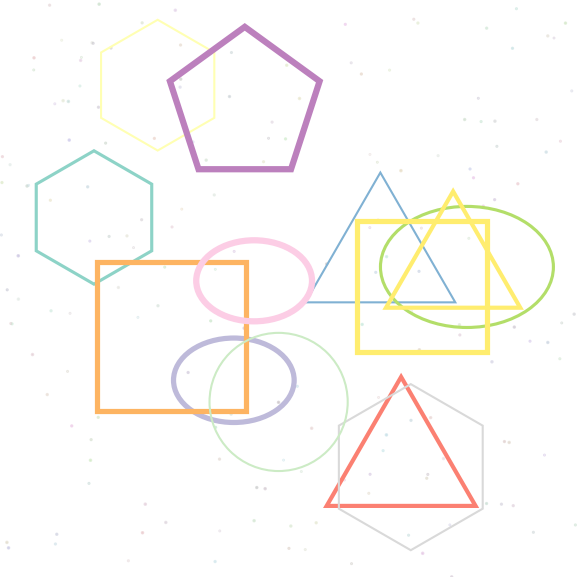[{"shape": "hexagon", "thickness": 1.5, "radius": 0.58, "center": [0.163, 0.623]}, {"shape": "hexagon", "thickness": 1, "radius": 0.57, "center": [0.273, 0.852]}, {"shape": "oval", "thickness": 2.5, "radius": 0.52, "center": [0.405, 0.341]}, {"shape": "triangle", "thickness": 2, "radius": 0.74, "center": [0.695, 0.198]}, {"shape": "triangle", "thickness": 1, "radius": 0.75, "center": [0.659, 0.551]}, {"shape": "square", "thickness": 2.5, "radius": 0.64, "center": [0.298, 0.417]}, {"shape": "oval", "thickness": 1.5, "radius": 0.75, "center": [0.809, 0.537]}, {"shape": "oval", "thickness": 3, "radius": 0.5, "center": [0.44, 0.513]}, {"shape": "hexagon", "thickness": 1, "radius": 0.72, "center": [0.711, 0.19]}, {"shape": "pentagon", "thickness": 3, "radius": 0.68, "center": [0.424, 0.816]}, {"shape": "circle", "thickness": 1, "radius": 0.6, "center": [0.482, 0.303]}, {"shape": "triangle", "thickness": 2, "radius": 0.67, "center": [0.785, 0.533]}, {"shape": "square", "thickness": 2.5, "radius": 0.57, "center": [0.731, 0.503]}]